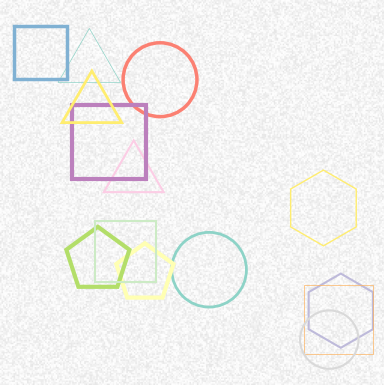[{"shape": "circle", "thickness": 2, "radius": 0.48, "center": [0.543, 0.299]}, {"shape": "triangle", "thickness": 0.5, "radius": 0.47, "center": [0.232, 0.833]}, {"shape": "pentagon", "thickness": 3, "radius": 0.39, "center": [0.376, 0.29]}, {"shape": "hexagon", "thickness": 1.5, "radius": 0.48, "center": [0.885, 0.193]}, {"shape": "circle", "thickness": 2.5, "radius": 0.48, "center": [0.416, 0.793]}, {"shape": "square", "thickness": 2.5, "radius": 0.34, "center": [0.105, 0.864]}, {"shape": "square", "thickness": 0.5, "radius": 0.44, "center": [0.88, 0.171]}, {"shape": "pentagon", "thickness": 3, "radius": 0.43, "center": [0.254, 0.325]}, {"shape": "triangle", "thickness": 1.5, "radius": 0.45, "center": [0.347, 0.546]}, {"shape": "circle", "thickness": 1.5, "radius": 0.38, "center": [0.855, 0.118]}, {"shape": "square", "thickness": 3, "radius": 0.48, "center": [0.283, 0.63]}, {"shape": "square", "thickness": 1.5, "radius": 0.4, "center": [0.327, 0.347]}, {"shape": "triangle", "thickness": 2, "radius": 0.45, "center": [0.239, 0.726]}, {"shape": "hexagon", "thickness": 1, "radius": 0.49, "center": [0.84, 0.46]}]